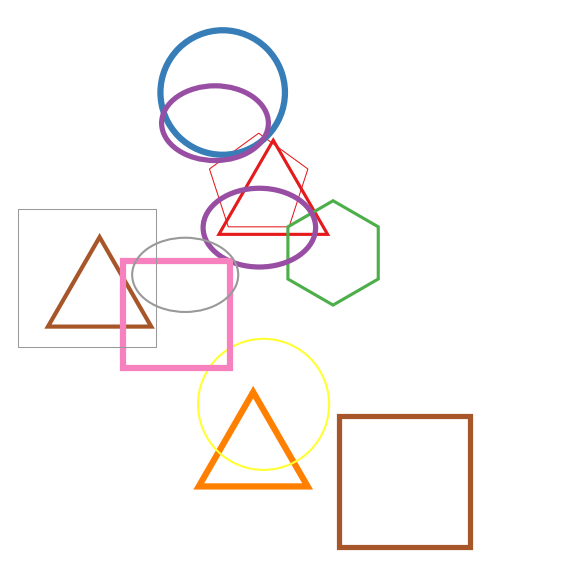[{"shape": "pentagon", "thickness": 0.5, "radius": 0.45, "center": [0.448, 0.679]}, {"shape": "triangle", "thickness": 1.5, "radius": 0.54, "center": [0.473, 0.648]}, {"shape": "circle", "thickness": 3, "radius": 0.54, "center": [0.386, 0.839]}, {"shape": "hexagon", "thickness": 1.5, "radius": 0.45, "center": [0.577, 0.561]}, {"shape": "oval", "thickness": 2.5, "radius": 0.46, "center": [0.372, 0.786]}, {"shape": "oval", "thickness": 2.5, "radius": 0.49, "center": [0.449, 0.605]}, {"shape": "triangle", "thickness": 3, "radius": 0.54, "center": [0.438, 0.211]}, {"shape": "circle", "thickness": 1, "radius": 0.57, "center": [0.456, 0.299]}, {"shape": "triangle", "thickness": 2, "radius": 0.52, "center": [0.172, 0.485]}, {"shape": "square", "thickness": 2.5, "radius": 0.57, "center": [0.7, 0.166]}, {"shape": "square", "thickness": 3, "radius": 0.46, "center": [0.305, 0.455]}, {"shape": "oval", "thickness": 1, "radius": 0.46, "center": [0.321, 0.523]}, {"shape": "square", "thickness": 0.5, "radius": 0.6, "center": [0.15, 0.518]}]